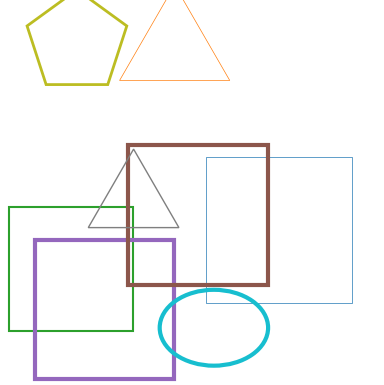[{"shape": "square", "thickness": 0.5, "radius": 0.95, "center": [0.724, 0.402]}, {"shape": "triangle", "thickness": 0.5, "radius": 0.83, "center": [0.454, 0.874]}, {"shape": "square", "thickness": 1.5, "radius": 0.8, "center": [0.185, 0.301]}, {"shape": "square", "thickness": 3, "radius": 0.91, "center": [0.272, 0.197]}, {"shape": "square", "thickness": 3, "radius": 0.91, "center": [0.515, 0.441]}, {"shape": "triangle", "thickness": 1, "radius": 0.68, "center": [0.347, 0.477]}, {"shape": "pentagon", "thickness": 2, "radius": 0.68, "center": [0.2, 0.89]}, {"shape": "oval", "thickness": 3, "radius": 0.7, "center": [0.556, 0.149]}]